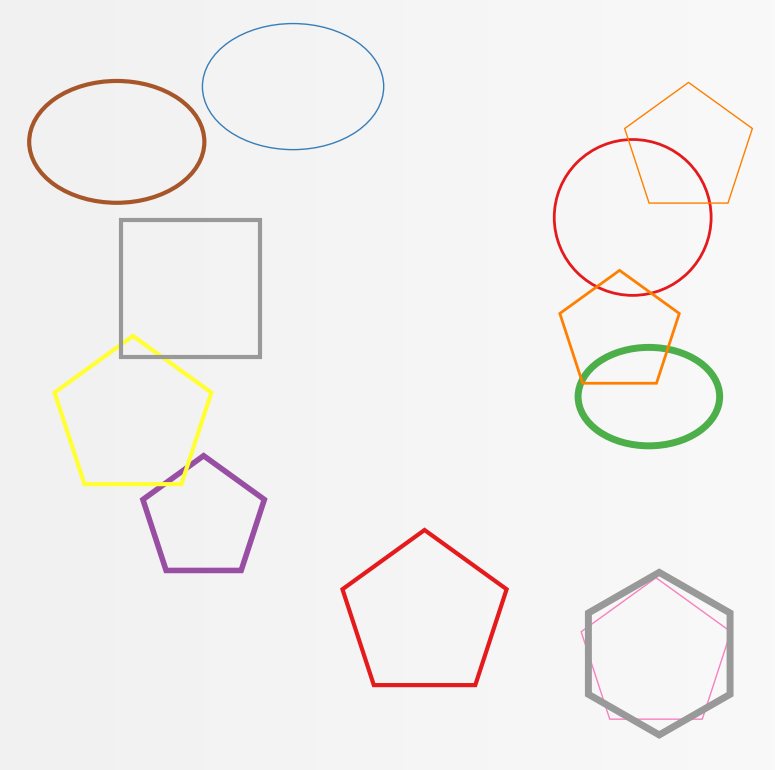[{"shape": "circle", "thickness": 1, "radius": 0.51, "center": [0.816, 0.718]}, {"shape": "pentagon", "thickness": 1.5, "radius": 0.56, "center": [0.548, 0.2]}, {"shape": "oval", "thickness": 0.5, "radius": 0.58, "center": [0.378, 0.888]}, {"shape": "oval", "thickness": 2.5, "radius": 0.46, "center": [0.837, 0.485]}, {"shape": "pentagon", "thickness": 2, "radius": 0.41, "center": [0.263, 0.326]}, {"shape": "pentagon", "thickness": 0.5, "radius": 0.43, "center": [0.888, 0.806]}, {"shape": "pentagon", "thickness": 1, "radius": 0.41, "center": [0.799, 0.568]}, {"shape": "pentagon", "thickness": 1.5, "radius": 0.53, "center": [0.172, 0.457]}, {"shape": "oval", "thickness": 1.5, "radius": 0.57, "center": [0.151, 0.816]}, {"shape": "pentagon", "thickness": 0.5, "radius": 0.51, "center": [0.846, 0.148]}, {"shape": "square", "thickness": 1.5, "radius": 0.45, "center": [0.246, 0.625]}, {"shape": "hexagon", "thickness": 2.5, "radius": 0.53, "center": [0.851, 0.151]}]